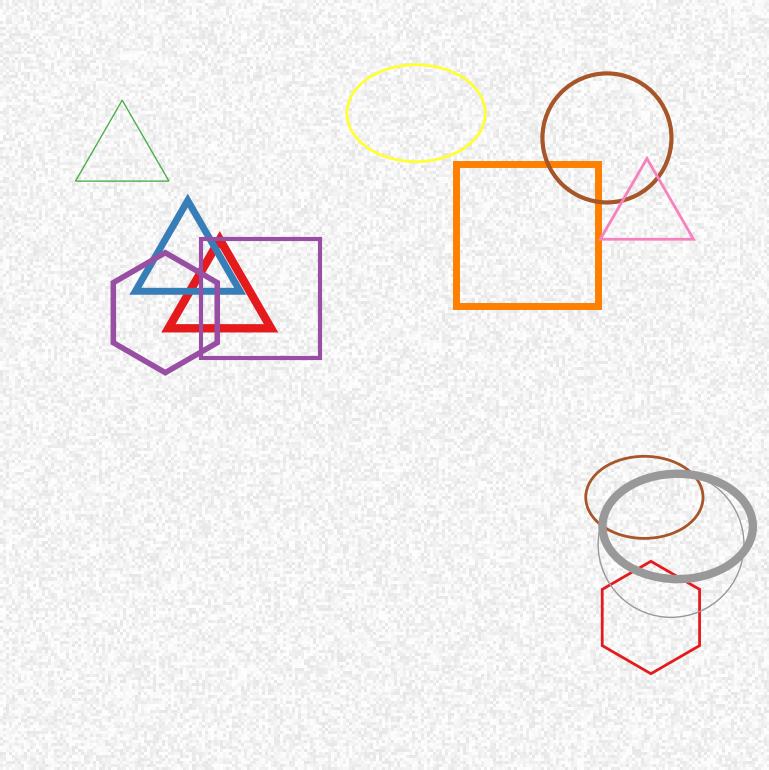[{"shape": "hexagon", "thickness": 1, "radius": 0.36, "center": [0.845, 0.198]}, {"shape": "triangle", "thickness": 3, "radius": 0.38, "center": [0.285, 0.612]}, {"shape": "triangle", "thickness": 2.5, "radius": 0.39, "center": [0.244, 0.661]}, {"shape": "triangle", "thickness": 0.5, "radius": 0.35, "center": [0.159, 0.8]}, {"shape": "hexagon", "thickness": 2, "radius": 0.39, "center": [0.215, 0.594]}, {"shape": "square", "thickness": 1.5, "radius": 0.39, "center": [0.338, 0.612]}, {"shape": "square", "thickness": 2.5, "radius": 0.46, "center": [0.684, 0.694]}, {"shape": "oval", "thickness": 1, "radius": 0.45, "center": [0.54, 0.853]}, {"shape": "oval", "thickness": 1, "radius": 0.38, "center": [0.837, 0.354]}, {"shape": "circle", "thickness": 1.5, "radius": 0.42, "center": [0.788, 0.821]}, {"shape": "triangle", "thickness": 1, "radius": 0.35, "center": [0.84, 0.724]}, {"shape": "circle", "thickness": 0.5, "radius": 0.47, "center": [0.871, 0.293]}, {"shape": "oval", "thickness": 3, "radius": 0.49, "center": [0.88, 0.316]}]